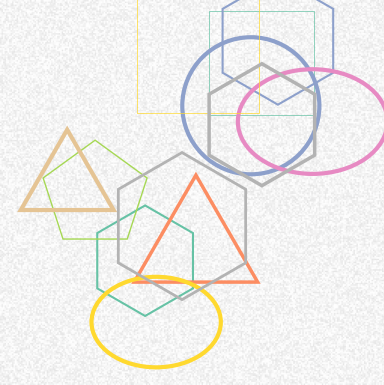[{"shape": "hexagon", "thickness": 1.5, "radius": 0.72, "center": [0.377, 0.323]}, {"shape": "square", "thickness": 0.5, "radius": 0.68, "center": [0.679, 0.836]}, {"shape": "triangle", "thickness": 2.5, "radius": 0.93, "center": [0.509, 0.36]}, {"shape": "hexagon", "thickness": 1.5, "radius": 0.83, "center": [0.722, 0.894]}, {"shape": "circle", "thickness": 3, "radius": 0.89, "center": [0.652, 0.725]}, {"shape": "oval", "thickness": 3, "radius": 0.97, "center": [0.812, 0.684]}, {"shape": "pentagon", "thickness": 1, "radius": 0.71, "center": [0.247, 0.494]}, {"shape": "square", "thickness": 0.5, "radius": 0.8, "center": [0.515, 0.866]}, {"shape": "oval", "thickness": 3, "radius": 0.84, "center": [0.406, 0.163]}, {"shape": "triangle", "thickness": 3, "radius": 0.7, "center": [0.175, 0.524]}, {"shape": "hexagon", "thickness": 2, "radius": 0.95, "center": [0.473, 0.413]}, {"shape": "hexagon", "thickness": 2.5, "radius": 0.79, "center": [0.68, 0.676]}]